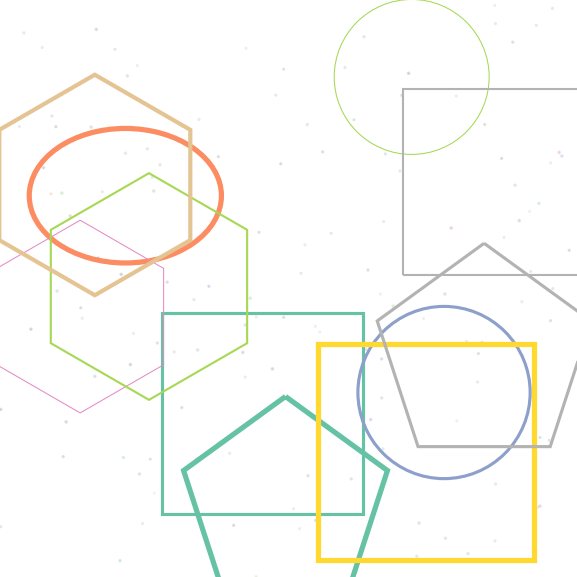[{"shape": "square", "thickness": 1.5, "radius": 0.87, "center": [0.454, 0.284]}, {"shape": "pentagon", "thickness": 2.5, "radius": 0.93, "center": [0.494, 0.127]}, {"shape": "oval", "thickness": 2.5, "radius": 0.83, "center": [0.217, 0.66]}, {"shape": "circle", "thickness": 1.5, "radius": 0.75, "center": [0.769, 0.319]}, {"shape": "hexagon", "thickness": 0.5, "radius": 0.83, "center": [0.139, 0.451]}, {"shape": "circle", "thickness": 0.5, "radius": 0.67, "center": [0.713, 0.866]}, {"shape": "hexagon", "thickness": 1, "radius": 0.98, "center": [0.258, 0.503]}, {"shape": "square", "thickness": 2.5, "radius": 0.93, "center": [0.738, 0.217]}, {"shape": "hexagon", "thickness": 2, "radius": 0.95, "center": [0.164, 0.679]}, {"shape": "pentagon", "thickness": 1.5, "radius": 0.97, "center": [0.838, 0.383]}, {"shape": "square", "thickness": 1, "radius": 0.8, "center": [0.858, 0.684]}]